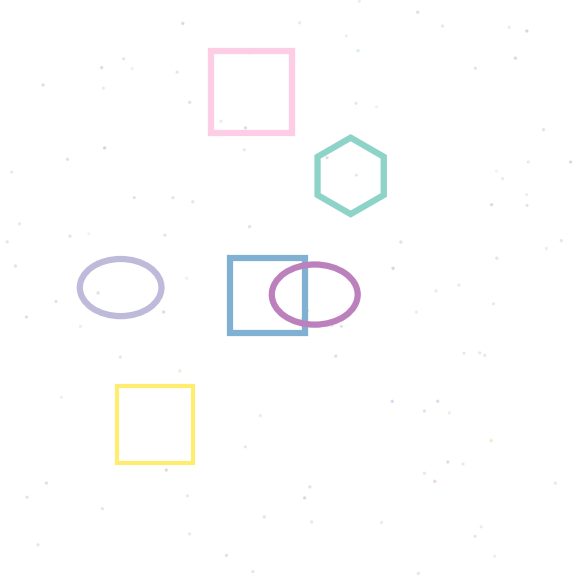[{"shape": "hexagon", "thickness": 3, "radius": 0.33, "center": [0.607, 0.695]}, {"shape": "oval", "thickness": 3, "radius": 0.35, "center": [0.209, 0.501]}, {"shape": "square", "thickness": 3, "radius": 0.33, "center": [0.464, 0.487]}, {"shape": "square", "thickness": 3, "radius": 0.35, "center": [0.436, 0.84]}, {"shape": "oval", "thickness": 3, "radius": 0.37, "center": [0.545, 0.489]}, {"shape": "square", "thickness": 2, "radius": 0.33, "center": [0.269, 0.264]}]